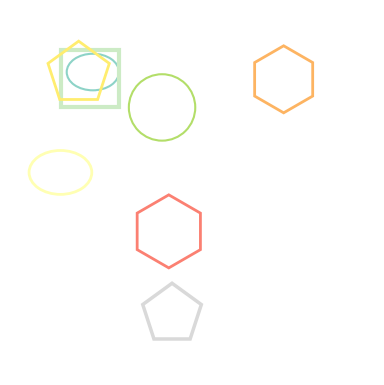[{"shape": "oval", "thickness": 1.5, "radius": 0.34, "center": [0.241, 0.813]}, {"shape": "oval", "thickness": 2, "radius": 0.41, "center": [0.157, 0.552]}, {"shape": "hexagon", "thickness": 2, "radius": 0.47, "center": [0.438, 0.399]}, {"shape": "hexagon", "thickness": 2, "radius": 0.44, "center": [0.737, 0.794]}, {"shape": "circle", "thickness": 1.5, "radius": 0.43, "center": [0.421, 0.721]}, {"shape": "pentagon", "thickness": 2.5, "radius": 0.4, "center": [0.447, 0.184]}, {"shape": "square", "thickness": 3, "radius": 0.37, "center": [0.233, 0.795]}, {"shape": "pentagon", "thickness": 2, "radius": 0.42, "center": [0.204, 0.809]}]